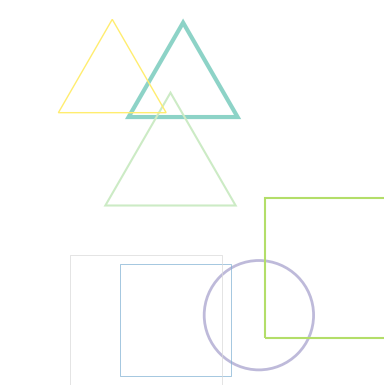[{"shape": "triangle", "thickness": 3, "radius": 0.82, "center": [0.476, 0.778]}, {"shape": "circle", "thickness": 2, "radius": 0.71, "center": [0.672, 0.181]}, {"shape": "square", "thickness": 0.5, "radius": 0.72, "center": [0.456, 0.169]}, {"shape": "square", "thickness": 1.5, "radius": 0.91, "center": [0.871, 0.303]}, {"shape": "square", "thickness": 0.5, "radius": 0.99, "center": [0.38, 0.141]}, {"shape": "triangle", "thickness": 1.5, "radius": 0.98, "center": [0.443, 0.564]}, {"shape": "triangle", "thickness": 1, "radius": 0.81, "center": [0.292, 0.788]}]